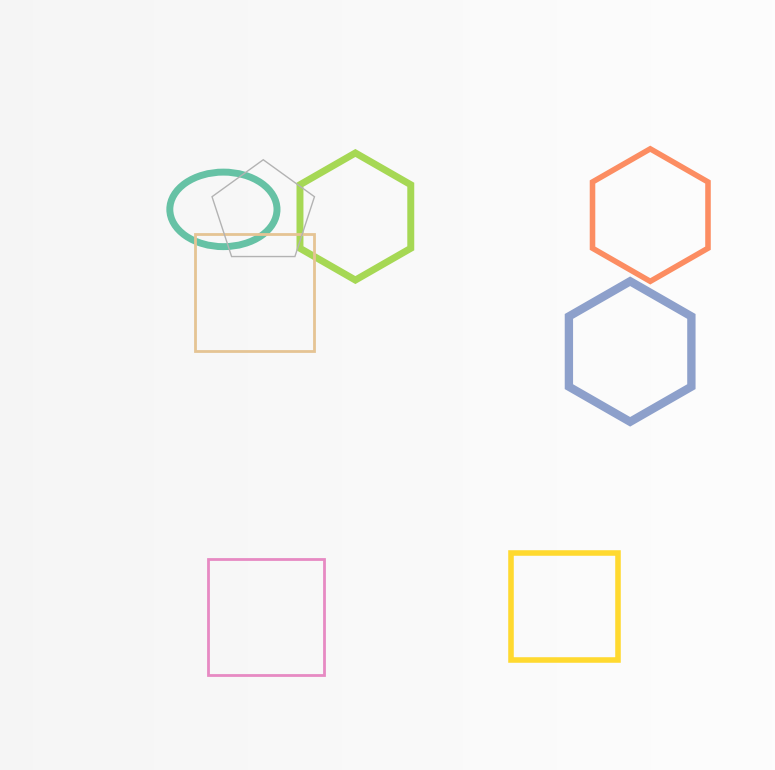[{"shape": "oval", "thickness": 2.5, "radius": 0.35, "center": [0.288, 0.728]}, {"shape": "hexagon", "thickness": 2, "radius": 0.43, "center": [0.839, 0.721]}, {"shape": "hexagon", "thickness": 3, "radius": 0.46, "center": [0.813, 0.543]}, {"shape": "square", "thickness": 1, "radius": 0.37, "center": [0.344, 0.199]}, {"shape": "hexagon", "thickness": 2.5, "radius": 0.41, "center": [0.459, 0.719]}, {"shape": "square", "thickness": 2, "radius": 0.35, "center": [0.729, 0.212]}, {"shape": "square", "thickness": 1, "radius": 0.38, "center": [0.329, 0.62]}, {"shape": "pentagon", "thickness": 0.5, "radius": 0.35, "center": [0.34, 0.723]}]